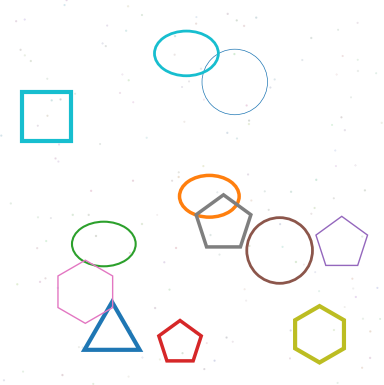[{"shape": "circle", "thickness": 0.5, "radius": 0.43, "center": [0.61, 0.787]}, {"shape": "triangle", "thickness": 3, "radius": 0.41, "center": [0.291, 0.133]}, {"shape": "oval", "thickness": 2.5, "radius": 0.39, "center": [0.544, 0.49]}, {"shape": "oval", "thickness": 1.5, "radius": 0.41, "center": [0.27, 0.366]}, {"shape": "pentagon", "thickness": 2.5, "radius": 0.29, "center": [0.468, 0.11]}, {"shape": "pentagon", "thickness": 1, "radius": 0.35, "center": [0.888, 0.368]}, {"shape": "circle", "thickness": 2, "radius": 0.43, "center": [0.726, 0.349]}, {"shape": "hexagon", "thickness": 1, "radius": 0.41, "center": [0.222, 0.242]}, {"shape": "pentagon", "thickness": 2.5, "radius": 0.37, "center": [0.581, 0.419]}, {"shape": "hexagon", "thickness": 3, "radius": 0.37, "center": [0.83, 0.132]}, {"shape": "square", "thickness": 3, "radius": 0.32, "center": [0.121, 0.697]}, {"shape": "oval", "thickness": 2, "radius": 0.41, "center": [0.484, 0.861]}]